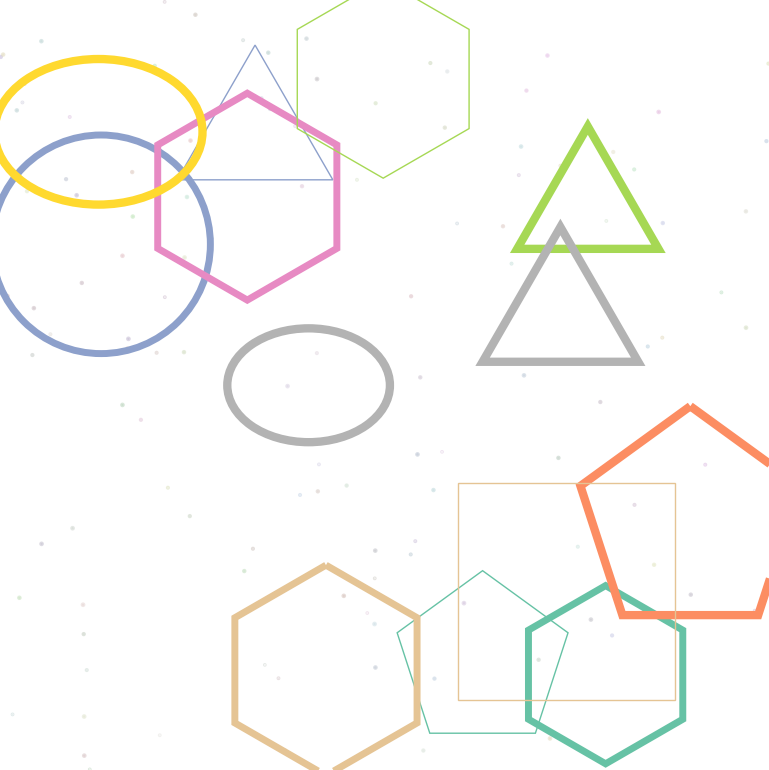[{"shape": "pentagon", "thickness": 0.5, "radius": 0.58, "center": [0.627, 0.142]}, {"shape": "hexagon", "thickness": 2.5, "radius": 0.58, "center": [0.787, 0.124]}, {"shape": "pentagon", "thickness": 3, "radius": 0.75, "center": [0.896, 0.323]}, {"shape": "triangle", "thickness": 0.5, "radius": 0.58, "center": [0.331, 0.825]}, {"shape": "circle", "thickness": 2.5, "radius": 0.71, "center": [0.131, 0.683]}, {"shape": "hexagon", "thickness": 2.5, "radius": 0.67, "center": [0.321, 0.745]}, {"shape": "hexagon", "thickness": 0.5, "radius": 0.64, "center": [0.498, 0.897]}, {"shape": "triangle", "thickness": 3, "radius": 0.53, "center": [0.763, 0.73]}, {"shape": "oval", "thickness": 3, "radius": 0.68, "center": [0.128, 0.829]}, {"shape": "hexagon", "thickness": 2.5, "radius": 0.68, "center": [0.423, 0.129]}, {"shape": "square", "thickness": 0.5, "radius": 0.7, "center": [0.736, 0.232]}, {"shape": "triangle", "thickness": 3, "radius": 0.58, "center": [0.728, 0.588]}, {"shape": "oval", "thickness": 3, "radius": 0.53, "center": [0.401, 0.5]}]